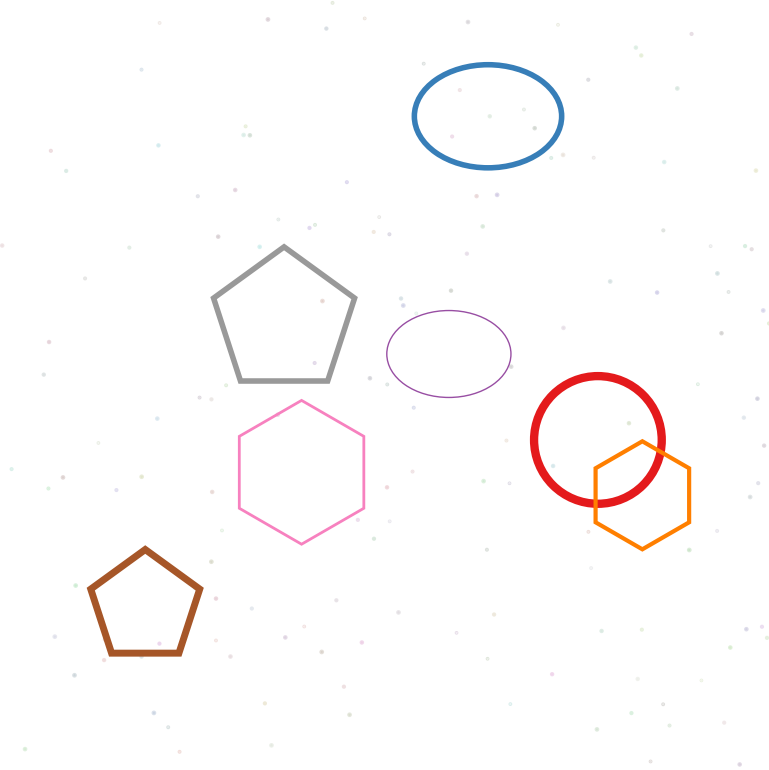[{"shape": "circle", "thickness": 3, "radius": 0.41, "center": [0.777, 0.429]}, {"shape": "oval", "thickness": 2, "radius": 0.48, "center": [0.634, 0.849]}, {"shape": "oval", "thickness": 0.5, "radius": 0.4, "center": [0.583, 0.54]}, {"shape": "hexagon", "thickness": 1.5, "radius": 0.35, "center": [0.834, 0.357]}, {"shape": "pentagon", "thickness": 2.5, "radius": 0.37, "center": [0.189, 0.212]}, {"shape": "hexagon", "thickness": 1, "radius": 0.47, "center": [0.392, 0.387]}, {"shape": "pentagon", "thickness": 2, "radius": 0.48, "center": [0.369, 0.583]}]